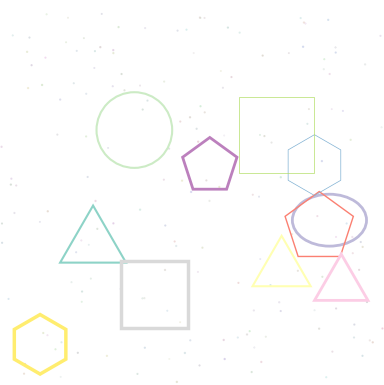[{"shape": "triangle", "thickness": 1.5, "radius": 0.49, "center": [0.242, 0.367]}, {"shape": "triangle", "thickness": 1.5, "radius": 0.44, "center": [0.731, 0.3]}, {"shape": "oval", "thickness": 2, "radius": 0.48, "center": [0.856, 0.428]}, {"shape": "pentagon", "thickness": 1, "radius": 0.47, "center": [0.829, 0.409]}, {"shape": "hexagon", "thickness": 0.5, "radius": 0.39, "center": [0.817, 0.571]}, {"shape": "square", "thickness": 0.5, "radius": 0.49, "center": [0.718, 0.65]}, {"shape": "triangle", "thickness": 2, "radius": 0.4, "center": [0.886, 0.26]}, {"shape": "square", "thickness": 2.5, "radius": 0.43, "center": [0.402, 0.236]}, {"shape": "pentagon", "thickness": 2, "radius": 0.37, "center": [0.545, 0.569]}, {"shape": "circle", "thickness": 1.5, "radius": 0.49, "center": [0.349, 0.662]}, {"shape": "hexagon", "thickness": 2.5, "radius": 0.39, "center": [0.104, 0.106]}]